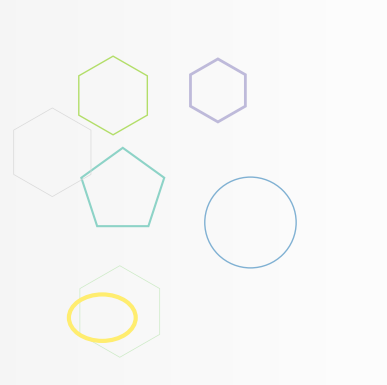[{"shape": "pentagon", "thickness": 1.5, "radius": 0.56, "center": [0.317, 0.504]}, {"shape": "hexagon", "thickness": 2, "radius": 0.41, "center": [0.562, 0.765]}, {"shape": "circle", "thickness": 1, "radius": 0.59, "center": [0.646, 0.422]}, {"shape": "hexagon", "thickness": 1, "radius": 0.51, "center": [0.292, 0.752]}, {"shape": "hexagon", "thickness": 0.5, "radius": 0.58, "center": [0.135, 0.604]}, {"shape": "hexagon", "thickness": 0.5, "radius": 0.59, "center": [0.309, 0.191]}, {"shape": "oval", "thickness": 3, "radius": 0.43, "center": [0.264, 0.175]}]